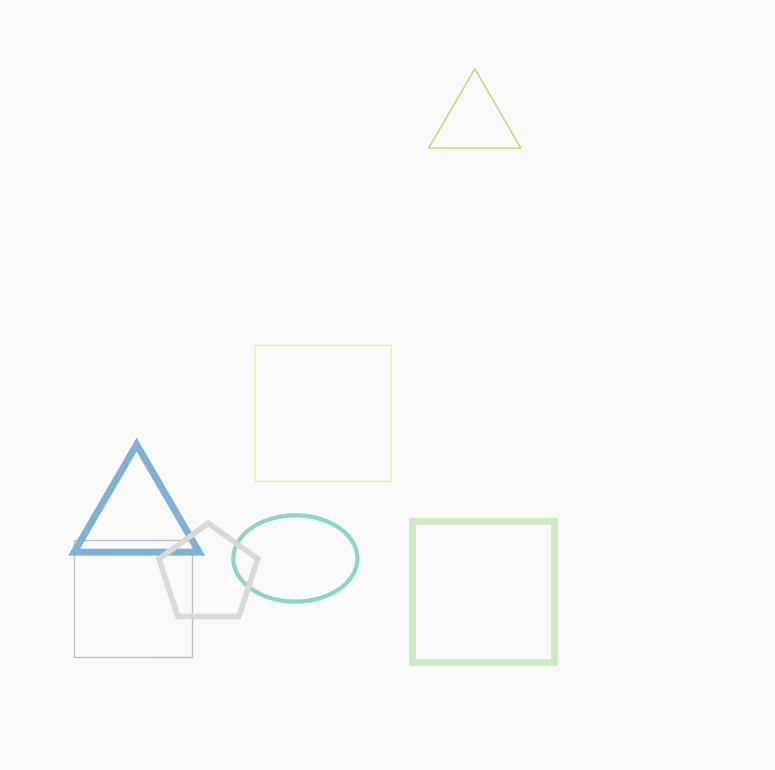[{"shape": "oval", "thickness": 1.5, "radius": 0.4, "center": [0.381, 0.275]}, {"shape": "square", "thickness": 0.5, "radius": 0.38, "center": [0.171, 0.223]}, {"shape": "triangle", "thickness": 2.5, "radius": 0.47, "center": [0.176, 0.329]}, {"shape": "triangle", "thickness": 0.5, "radius": 0.34, "center": [0.613, 0.842]}, {"shape": "pentagon", "thickness": 2, "radius": 0.33, "center": [0.269, 0.254]}, {"shape": "square", "thickness": 2.5, "radius": 0.46, "center": [0.624, 0.232]}, {"shape": "square", "thickness": 0.5, "radius": 0.44, "center": [0.417, 0.464]}]